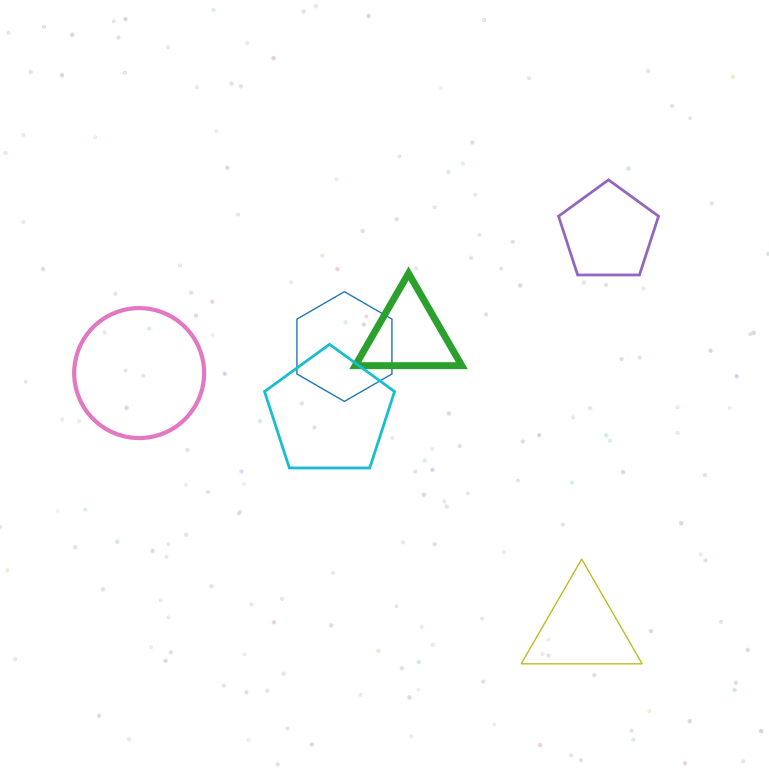[{"shape": "hexagon", "thickness": 0.5, "radius": 0.36, "center": [0.447, 0.55]}, {"shape": "triangle", "thickness": 2.5, "radius": 0.4, "center": [0.531, 0.565]}, {"shape": "pentagon", "thickness": 1, "radius": 0.34, "center": [0.79, 0.698]}, {"shape": "circle", "thickness": 1.5, "radius": 0.42, "center": [0.181, 0.515]}, {"shape": "triangle", "thickness": 0.5, "radius": 0.45, "center": [0.755, 0.183]}, {"shape": "pentagon", "thickness": 1, "radius": 0.44, "center": [0.428, 0.464]}]